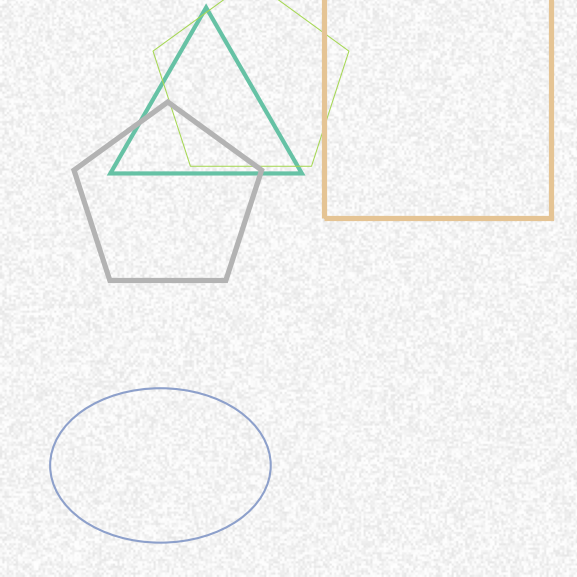[{"shape": "triangle", "thickness": 2, "radius": 0.96, "center": [0.357, 0.795]}, {"shape": "oval", "thickness": 1, "radius": 0.95, "center": [0.278, 0.193]}, {"shape": "pentagon", "thickness": 0.5, "radius": 0.89, "center": [0.435, 0.856]}, {"shape": "square", "thickness": 2.5, "radius": 0.98, "center": [0.758, 0.818]}, {"shape": "pentagon", "thickness": 2.5, "radius": 0.85, "center": [0.291, 0.652]}]